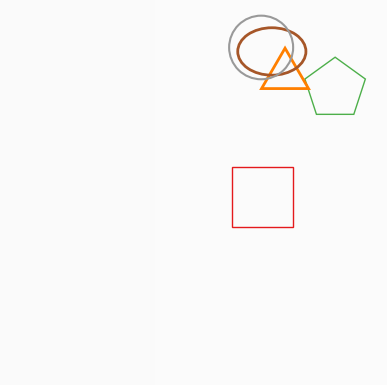[{"shape": "square", "thickness": 1, "radius": 0.39, "center": [0.677, 0.489]}, {"shape": "pentagon", "thickness": 1, "radius": 0.41, "center": [0.865, 0.769]}, {"shape": "triangle", "thickness": 2, "radius": 0.35, "center": [0.736, 0.805]}, {"shape": "oval", "thickness": 2, "radius": 0.44, "center": [0.702, 0.866]}, {"shape": "circle", "thickness": 1.5, "radius": 0.41, "center": [0.674, 0.877]}]